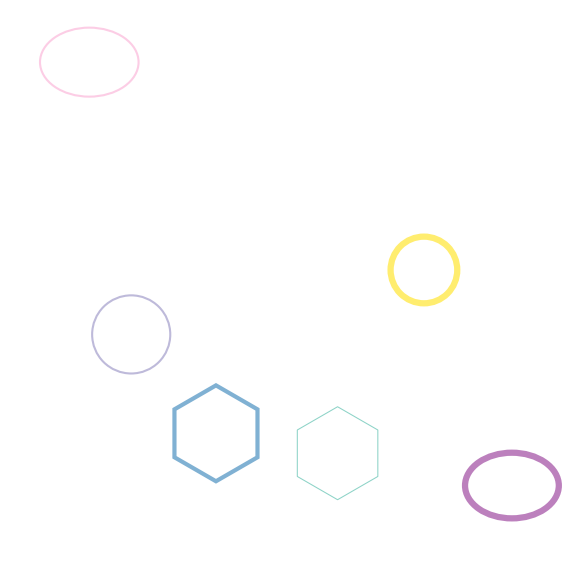[{"shape": "hexagon", "thickness": 0.5, "radius": 0.4, "center": [0.585, 0.214]}, {"shape": "circle", "thickness": 1, "radius": 0.34, "center": [0.227, 0.42]}, {"shape": "hexagon", "thickness": 2, "radius": 0.42, "center": [0.374, 0.249]}, {"shape": "oval", "thickness": 1, "radius": 0.43, "center": [0.155, 0.892]}, {"shape": "oval", "thickness": 3, "radius": 0.41, "center": [0.886, 0.158]}, {"shape": "circle", "thickness": 3, "radius": 0.29, "center": [0.734, 0.532]}]